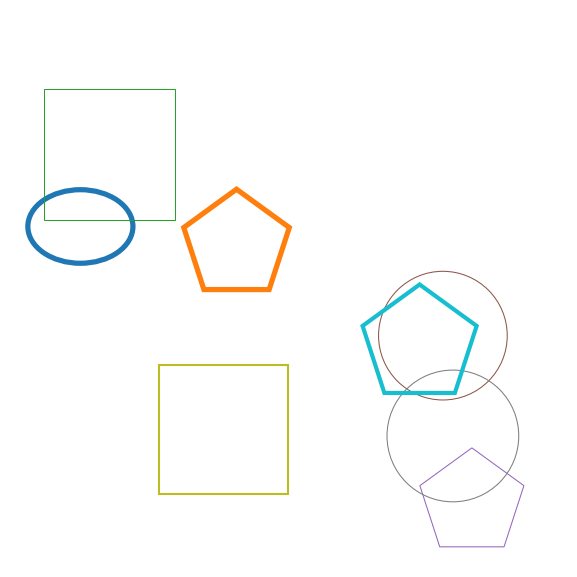[{"shape": "oval", "thickness": 2.5, "radius": 0.45, "center": [0.139, 0.607]}, {"shape": "pentagon", "thickness": 2.5, "radius": 0.48, "center": [0.41, 0.575]}, {"shape": "square", "thickness": 0.5, "radius": 0.57, "center": [0.19, 0.732]}, {"shape": "pentagon", "thickness": 0.5, "radius": 0.47, "center": [0.817, 0.129]}, {"shape": "circle", "thickness": 0.5, "radius": 0.56, "center": [0.767, 0.418]}, {"shape": "circle", "thickness": 0.5, "radius": 0.57, "center": [0.784, 0.244]}, {"shape": "square", "thickness": 1, "radius": 0.56, "center": [0.386, 0.255]}, {"shape": "pentagon", "thickness": 2, "radius": 0.52, "center": [0.727, 0.403]}]